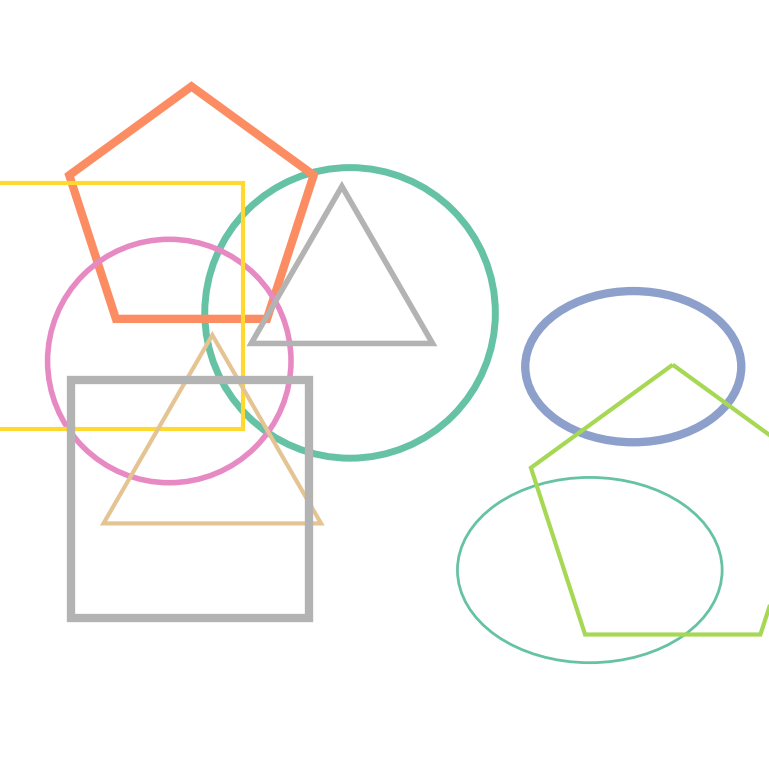[{"shape": "circle", "thickness": 2.5, "radius": 0.94, "center": [0.455, 0.594]}, {"shape": "oval", "thickness": 1, "radius": 0.86, "center": [0.766, 0.26]}, {"shape": "pentagon", "thickness": 3, "radius": 0.83, "center": [0.249, 0.721]}, {"shape": "oval", "thickness": 3, "radius": 0.7, "center": [0.822, 0.524]}, {"shape": "circle", "thickness": 2, "radius": 0.79, "center": [0.22, 0.531]}, {"shape": "pentagon", "thickness": 1.5, "radius": 0.97, "center": [0.874, 0.333]}, {"shape": "square", "thickness": 1.5, "radius": 0.8, "center": [0.156, 0.603]}, {"shape": "triangle", "thickness": 1.5, "radius": 0.82, "center": [0.276, 0.402]}, {"shape": "triangle", "thickness": 2, "radius": 0.68, "center": [0.444, 0.622]}, {"shape": "square", "thickness": 3, "radius": 0.77, "center": [0.247, 0.352]}]